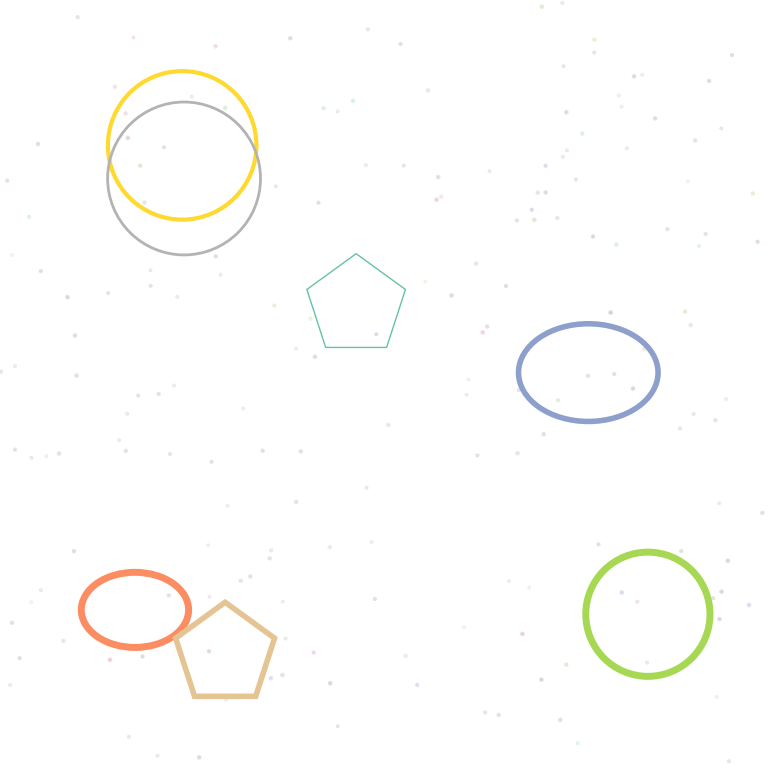[{"shape": "pentagon", "thickness": 0.5, "radius": 0.34, "center": [0.463, 0.603]}, {"shape": "oval", "thickness": 2.5, "radius": 0.35, "center": [0.175, 0.208]}, {"shape": "oval", "thickness": 2, "radius": 0.45, "center": [0.764, 0.516]}, {"shape": "circle", "thickness": 2.5, "radius": 0.4, "center": [0.841, 0.202]}, {"shape": "circle", "thickness": 1.5, "radius": 0.48, "center": [0.237, 0.811]}, {"shape": "pentagon", "thickness": 2, "radius": 0.34, "center": [0.292, 0.15]}, {"shape": "circle", "thickness": 1, "radius": 0.5, "center": [0.239, 0.768]}]